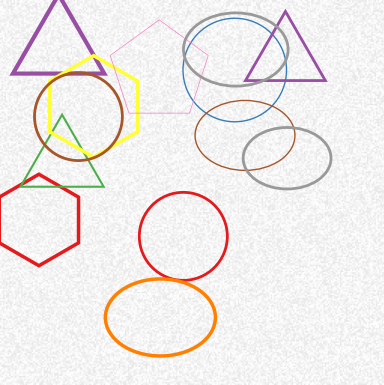[{"shape": "hexagon", "thickness": 2.5, "radius": 0.59, "center": [0.101, 0.429]}, {"shape": "circle", "thickness": 2, "radius": 0.57, "center": [0.476, 0.386]}, {"shape": "circle", "thickness": 1, "radius": 0.67, "center": [0.61, 0.818]}, {"shape": "triangle", "thickness": 1.5, "radius": 0.62, "center": [0.161, 0.577]}, {"shape": "triangle", "thickness": 3, "radius": 0.68, "center": [0.152, 0.877]}, {"shape": "triangle", "thickness": 2, "radius": 0.6, "center": [0.741, 0.851]}, {"shape": "oval", "thickness": 2.5, "radius": 0.71, "center": [0.417, 0.175]}, {"shape": "hexagon", "thickness": 2.5, "radius": 0.66, "center": [0.243, 0.724]}, {"shape": "oval", "thickness": 1, "radius": 0.65, "center": [0.636, 0.648]}, {"shape": "circle", "thickness": 2, "radius": 0.57, "center": [0.204, 0.697]}, {"shape": "pentagon", "thickness": 0.5, "radius": 0.67, "center": [0.414, 0.814]}, {"shape": "oval", "thickness": 2, "radius": 0.57, "center": [0.746, 0.589]}, {"shape": "oval", "thickness": 2, "radius": 0.68, "center": [0.612, 0.871]}]